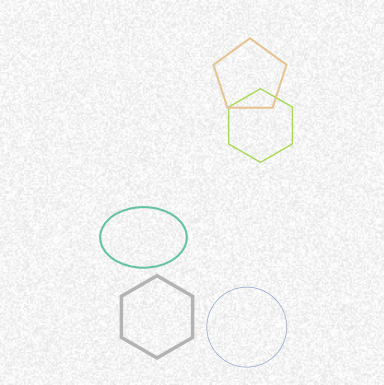[{"shape": "oval", "thickness": 1.5, "radius": 0.56, "center": [0.373, 0.383]}, {"shape": "circle", "thickness": 0.5, "radius": 0.52, "center": [0.641, 0.15]}, {"shape": "hexagon", "thickness": 1, "radius": 0.48, "center": [0.677, 0.674]}, {"shape": "pentagon", "thickness": 1.5, "radius": 0.5, "center": [0.649, 0.801]}, {"shape": "hexagon", "thickness": 2.5, "radius": 0.53, "center": [0.408, 0.177]}]